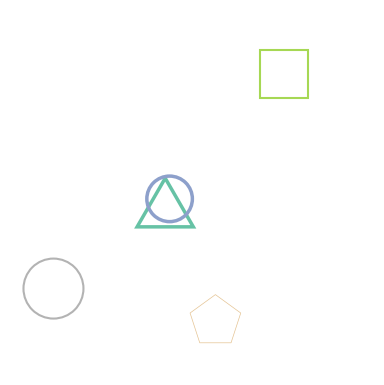[{"shape": "triangle", "thickness": 2.5, "radius": 0.42, "center": [0.429, 0.453]}, {"shape": "circle", "thickness": 2.5, "radius": 0.3, "center": [0.441, 0.483]}, {"shape": "square", "thickness": 1.5, "radius": 0.31, "center": [0.738, 0.808]}, {"shape": "pentagon", "thickness": 0.5, "radius": 0.35, "center": [0.559, 0.166]}, {"shape": "circle", "thickness": 1.5, "radius": 0.39, "center": [0.139, 0.25]}]